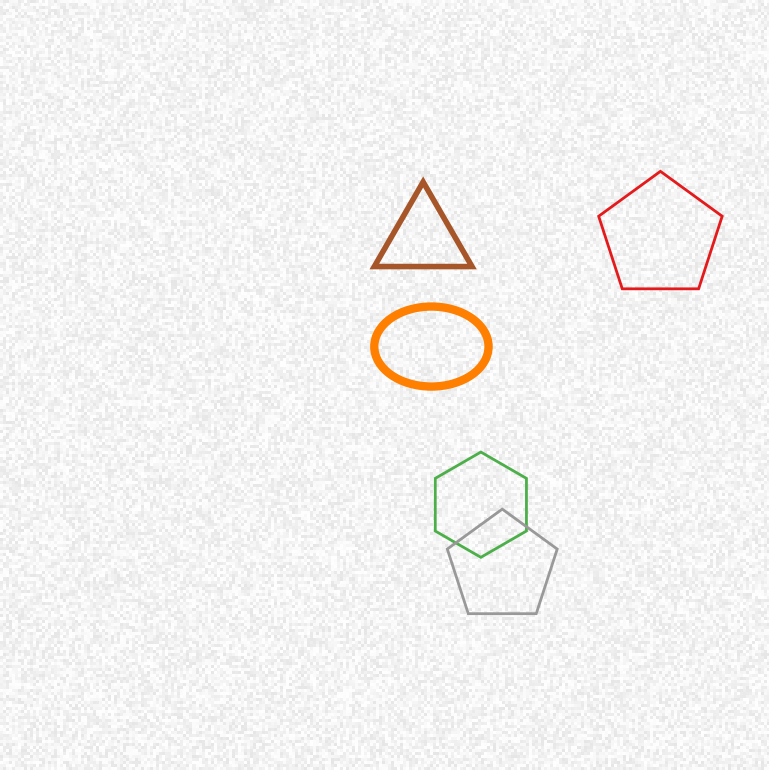[{"shape": "pentagon", "thickness": 1, "radius": 0.42, "center": [0.858, 0.693]}, {"shape": "hexagon", "thickness": 1, "radius": 0.34, "center": [0.624, 0.345]}, {"shape": "oval", "thickness": 3, "radius": 0.37, "center": [0.56, 0.55]}, {"shape": "triangle", "thickness": 2, "radius": 0.37, "center": [0.55, 0.69]}, {"shape": "pentagon", "thickness": 1, "radius": 0.38, "center": [0.652, 0.264]}]